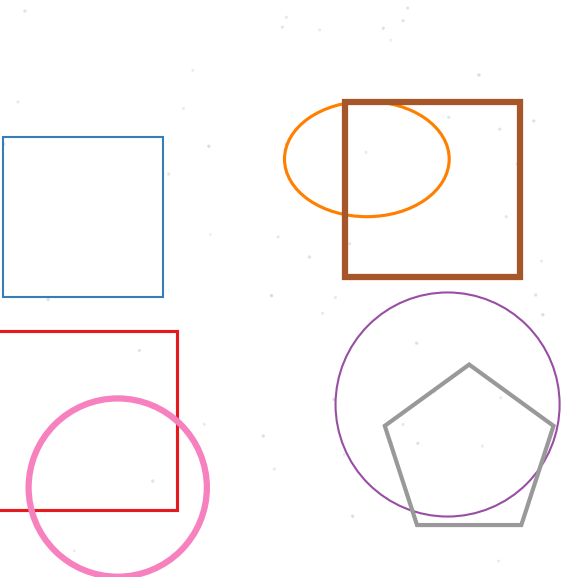[{"shape": "square", "thickness": 1.5, "radius": 0.77, "center": [0.151, 0.271]}, {"shape": "square", "thickness": 1, "radius": 0.69, "center": [0.144, 0.624]}, {"shape": "circle", "thickness": 1, "radius": 0.97, "center": [0.775, 0.299]}, {"shape": "oval", "thickness": 1.5, "radius": 0.71, "center": [0.635, 0.724]}, {"shape": "square", "thickness": 3, "radius": 0.76, "center": [0.748, 0.671]}, {"shape": "circle", "thickness": 3, "radius": 0.77, "center": [0.204, 0.155]}, {"shape": "pentagon", "thickness": 2, "radius": 0.77, "center": [0.812, 0.214]}]